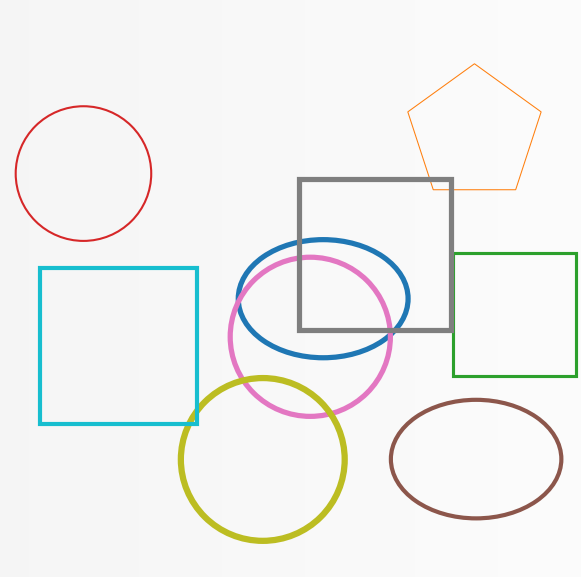[{"shape": "oval", "thickness": 2.5, "radius": 0.73, "center": [0.556, 0.482]}, {"shape": "pentagon", "thickness": 0.5, "radius": 0.6, "center": [0.816, 0.768]}, {"shape": "square", "thickness": 1.5, "radius": 0.53, "center": [0.886, 0.454]}, {"shape": "circle", "thickness": 1, "radius": 0.58, "center": [0.144, 0.699]}, {"shape": "oval", "thickness": 2, "radius": 0.73, "center": [0.819, 0.204]}, {"shape": "circle", "thickness": 2.5, "radius": 0.69, "center": [0.534, 0.416]}, {"shape": "square", "thickness": 2.5, "radius": 0.65, "center": [0.645, 0.558]}, {"shape": "circle", "thickness": 3, "radius": 0.7, "center": [0.452, 0.204]}, {"shape": "square", "thickness": 2, "radius": 0.67, "center": [0.204, 0.4]}]